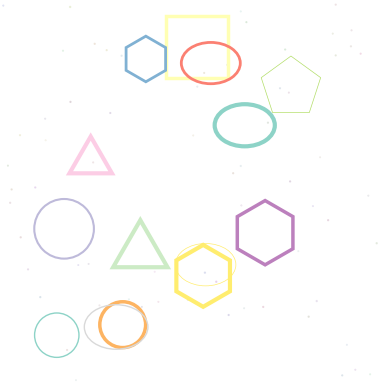[{"shape": "circle", "thickness": 1, "radius": 0.29, "center": [0.147, 0.129]}, {"shape": "oval", "thickness": 3, "radius": 0.39, "center": [0.636, 0.675]}, {"shape": "square", "thickness": 2.5, "radius": 0.4, "center": [0.511, 0.879]}, {"shape": "circle", "thickness": 1.5, "radius": 0.39, "center": [0.166, 0.406]}, {"shape": "oval", "thickness": 2, "radius": 0.38, "center": [0.548, 0.836]}, {"shape": "hexagon", "thickness": 2, "radius": 0.3, "center": [0.379, 0.847]}, {"shape": "circle", "thickness": 2.5, "radius": 0.3, "center": [0.319, 0.157]}, {"shape": "pentagon", "thickness": 0.5, "radius": 0.41, "center": [0.756, 0.773]}, {"shape": "triangle", "thickness": 3, "radius": 0.32, "center": [0.236, 0.582]}, {"shape": "oval", "thickness": 1, "radius": 0.41, "center": [0.302, 0.151]}, {"shape": "hexagon", "thickness": 2.5, "radius": 0.42, "center": [0.689, 0.396]}, {"shape": "triangle", "thickness": 3, "radius": 0.41, "center": [0.364, 0.347]}, {"shape": "hexagon", "thickness": 3, "radius": 0.4, "center": [0.528, 0.283]}, {"shape": "oval", "thickness": 0.5, "radius": 0.39, "center": [0.534, 0.313]}]